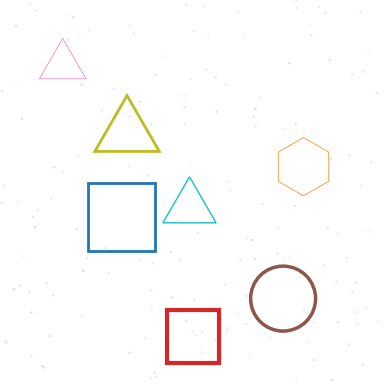[{"shape": "square", "thickness": 2, "radius": 0.44, "center": [0.316, 0.437]}, {"shape": "hexagon", "thickness": 0.5, "radius": 0.38, "center": [0.788, 0.567]}, {"shape": "square", "thickness": 3, "radius": 0.34, "center": [0.502, 0.126]}, {"shape": "circle", "thickness": 2.5, "radius": 0.42, "center": [0.735, 0.224]}, {"shape": "triangle", "thickness": 0.5, "radius": 0.35, "center": [0.163, 0.83]}, {"shape": "triangle", "thickness": 2, "radius": 0.48, "center": [0.33, 0.655]}, {"shape": "triangle", "thickness": 1, "radius": 0.4, "center": [0.492, 0.461]}]